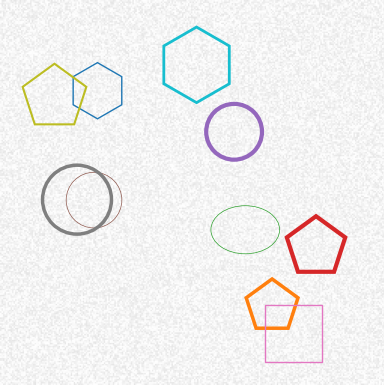[{"shape": "hexagon", "thickness": 1, "radius": 0.36, "center": [0.253, 0.764]}, {"shape": "pentagon", "thickness": 2.5, "radius": 0.35, "center": [0.707, 0.205]}, {"shape": "oval", "thickness": 0.5, "radius": 0.45, "center": [0.637, 0.403]}, {"shape": "pentagon", "thickness": 3, "radius": 0.4, "center": [0.821, 0.359]}, {"shape": "circle", "thickness": 3, "radius": 0.36, "center": [0.608, 0.658]}, {"shape": "circle", "thickness": 0.5, "radius": 0.36, "center": [0.244, 0.48]}, {"shape": "square", "thickness": 1, "radius": 0.37, "center": [0.763, 0.134]}, {"shape": "circle", "thickness": 2.5, "radius": 0.45, "center": [0.2, 0.481]}, {"shape": "pentagon", "thickness": 1.5, "radius": 0.44, "center": [0.142, 0.747]}, {"shape": "hexagon", "thickness": 2, "radius": 0.49, "center": [0.511, 0.832]}]